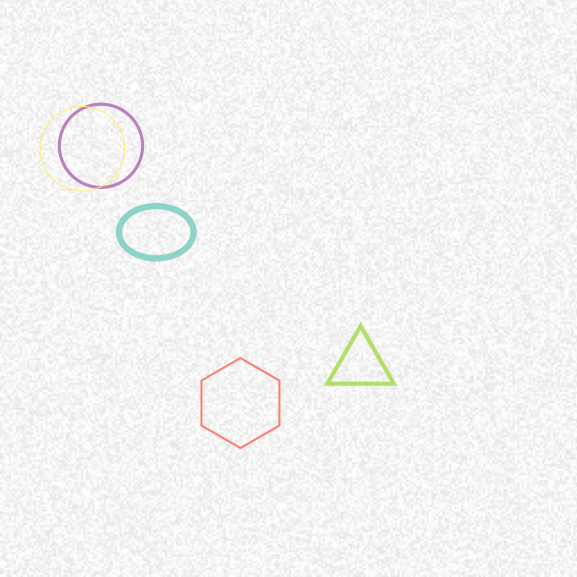[{"shape": "oval", "thickness": 3, "radius": 0.32, "center": [0.271, 0.597]}, {"shape": "hexagon", "thickness": 1, "radius": 0.39, "center": [0.416, 0.301]}, {"shape": "triangle", "thickness": 2, "radius": 0.33, "center": [0.624, 0.368]}, {"shape": "circle", "thickness": 1.5, "radius": 0.36, "center": [0.175, 0.747]}, {"shape": "circle", "thickness": 0.5, "radius": 0.37, "center": [0.143, 0.742]}]